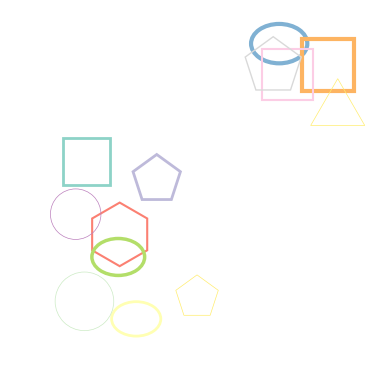[{"shape": "square", "thickness": 2, "radius": 0.31, "center": [0.224, 0.581]}, {"shape": "oval", "thickness": 2, "radius": 0.32, "center": [0.354, 0.172]}, {"shape": "pentagon", "thickness": 2, "radius": 0.32, "center": [0.407, 0.534]}, {"shape": "hexagon", "thickness": 1.5, "radius": 0.41, "center": [0.311, 0.391]}, {"shape": "oval", "thickness": 3, "radius": 0.37, "center": [0.725, 0.887]}, {"shape": "square", "thickness": 3, "radius": 0.34, "center": [0.852, 0.832]}, {"shape": "oval", "thickness": 2.5, "radius": 0.34, "center": [0.307, 0.333]}, {"shape": "square", "thickness": 1.5, "radius": 0.33, "center": [0.747, 0.806]}, {"shape": "pentagon", "thickness": 1, "radius": 0.38, "center": [0.71, 0.828]}, {"shape": "circle", "thickness": 0.5, "radius": 0.33, "center": [0.197, 0.444]}, {"shape": "circle", "thickness": 0.5, "radius": 0.38, "center": [0.219, 0.217]}, {"shape": "triangle", "thickness": 0.5, "radius": 0.41, "center": [0.877, 0.715]}, {"shape": "pentagon", "thickness": 0.5, "radius": 0.29, "center": [0.512, 0.228]}]